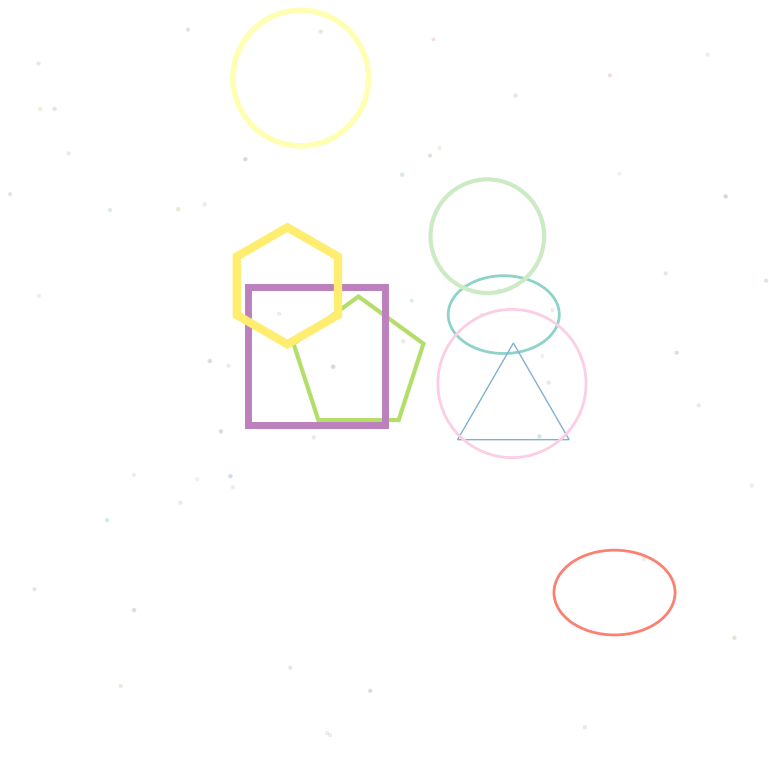[{"shape": "oval", "thickness": 1, "radius": 0.36, "center": [0.654, 0.591]}, {"shape": "circle", "thickness": 2, "radius": 0.44, "center": [0.391, 0.899]}, {"shape": "oval", "thickness": 1, "radius": 0.39, "center": [0.798, 0.23]}, {"shape": "triangle", "thickness": 0.5, "radius": 0.42, "center": [0.667, 0.471]}, {"shape": "pentagon", "thickness": 1.5, "radius": 0.44, "center": [0.466, 0.526]}, {"shape": "circle", "thickness": 1, "radius": 0.48, "center": [0.665, 0.502]}, {"shape": "square", "thickness": 2.5, "radius": 0.45, "center": [0.411, 0.538]}, {"shape": "circle", "thickness": 1.5, "radius": 0.37, "center": [0.633, 0.693]}, {"shape": "hexagon", "thickness": 3, "radius": 0.38, "center": [0.373, 0.629]}]